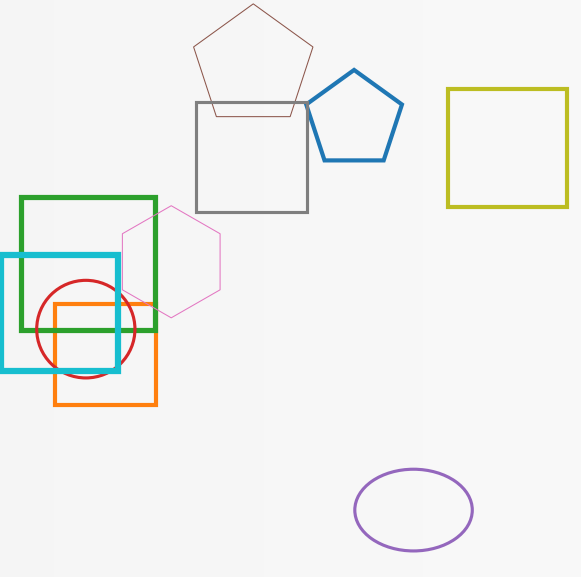[{"shape": "pentagon", "thickness": 2, "radius": 0.43, "center": [0.609, 0.791]}, {"shape": "square", "thickness": 2, "radius": 0.44, "center": [0.182, 0.385]}, {"shape": "square", "thickness": 2.5, "radius": 0.58, "center": [0.152, 0.543]}, {"shape": "circle", "thickness": 1.5, "radius": 0.42, "center": [0.148, 0.429]}, {"shape": "oval", "thickness": 1.5, "radius": 0.51, "center": [0.711, 0.116]}, {"shape": "pentagon", "thickness": 0.5, "radius": 0.54, "center": [0.436, 0.884]}, {"shape": "hexagon", "thickness": 0.5, "radius": 0.49, "center": [0.295, 0.546]}, {"shape": "square", "thickness": 1.5, "radius": 0.47, "center": [0.433, 0.727]}, {"shape": "square", "thickness": 2, "radius": 0.51, "center": [0.874, 0.743]}, {"shape": "square", "thickness": 3, "radius": 0.5, "center": [0.102, 0.457]}]